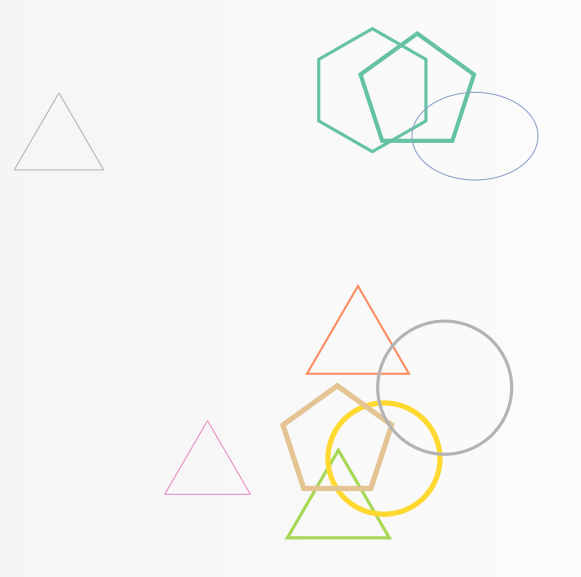[{"shape": "hexagon", "thickness": 1.5, "radius": 0.53, "center": [0.641, 0.843]}, {"shape": "pentagon", "thickness": 2, "radius": 0.51, "center": [0.718, 0.838]}, {"shape": "triangle", "thickness": 1, "radius": 0.51, "center": [0.616, 0.403]}, {"shape": "oval", "thickness": 0.5, "radius": 0.54, "center": [0.817, 0.763]}, {"shape": "triangle", "thickness": 0.5, "radius": 0.43, "center": [0.357, 0.186]}, {"shape": "triangle", "thickness": 1.5, "radius": 0.51, "center": [0.582, 0.118]}, {"shape": "circle", "thickness": 2.5, "radius": 0.48, "center": [0.661, 0.205]}, {"shape": "pentagon", "thickness": 2.5, "radius": 0.49, "center": [0.58, 0.233]}, {"shape": "circle", "thickness": 1.5, "radius": 0.58, "center": [0.765, 0.328]}, {"shape": "triangle", "thickness": 0.5, "radius": 0.44, "center": [0.101, 0.749]}]